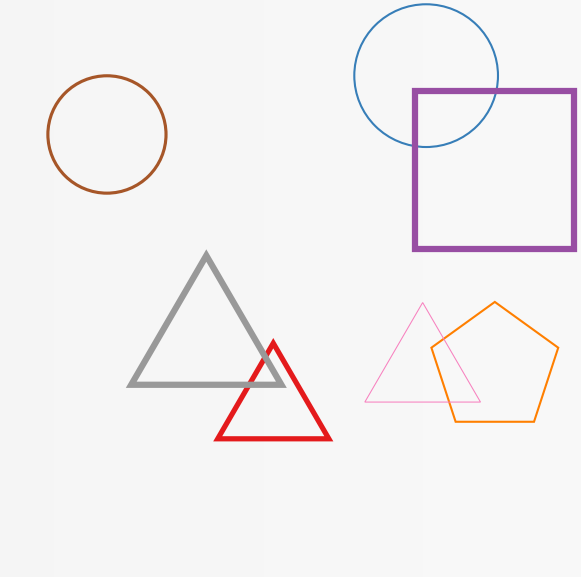[{"shape": "triangle", "thickness": 2.5, "radius": 0.55, "center": [0.47, 0.294]}, {"shape": "circle", "thickness": 1, "radius": 0.62, "center": [0.733, 0.868]}, {"shape": "square", "thickness": 3, "radius": 0.68, "center": [0.85, 0.705]}, {"shape": "pentagon", "thickness": 1, "radius": 0.57, "center": [0.851, 0.362]}, {"shape": "circle", "thickness": 1.5, "radius": 0.51, "center": [0.184, 0.766]}, {"shape": "triangle", "thickness": 0.5, "radius": 0.57, "center": [0.727, 0.36]}, {"shape": "triangle", "thickness": 3, "radius": 0.75, "center": [0.355, 0.407]}]